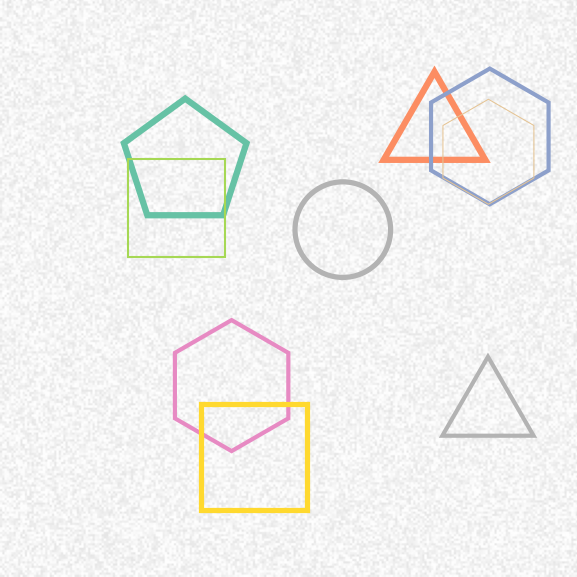[{"shape": "pentagon", "thickness": 3, "radius": 0.56, "center": [0.321, 0.717]}, {"shape": "triangle", "thickness": 3, "radius": 0.51, "center": [0.752, 0.773]}, {"shape": "hexagon", "thickness": 2, "radius": 0.59, "center": [0.848, 0.763]}, {"shape": "hexagon", "thickness": 2, "radius": 0.57, "center": [0.401, 0.331]}, {"shape": "square", "thickness": 1, "radius": 0.42, "center": [0.305, 0.639]}, {"shape": "square", "thickness": 2.5, "radius": 0.46, "center": [0.44, 0.208]}, {"shape": "hexagon", "thickness": 0.5, "radius": 0.45, "center": [0.846, 0.736]}, {"shape": "triangle", "thickness": 2, "radius": 0.46, "center": [0.845, 0.29]}, {"shape": "circle", "thickness": 2.5, "radius": 0.41, "center": [0.594, 0.601]}]